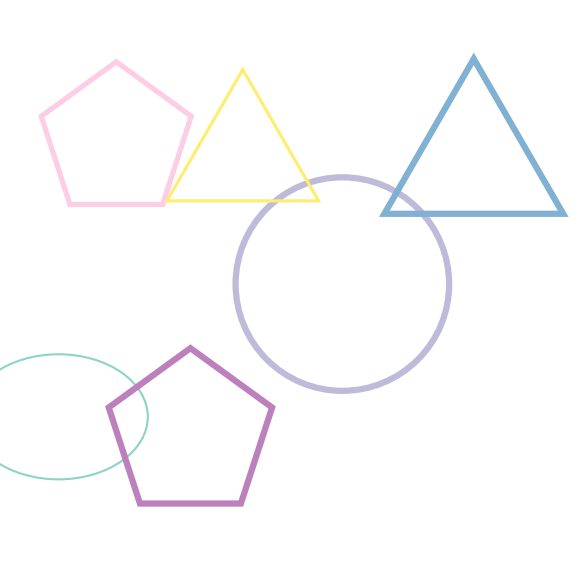[{"shape": "oval", "thickness": 1, "radius": 0.77, "center": [0.101, 0.277]}, {"shape": "circle", "thickness": 3, "radius": 0.92, "center": [0.593, 0.507]}, {"shape": "triangle", "thickness": 3, "radius": 0.89, "center": [0.82, 0.718]}, {"shape": "pentagon", "thickness": 2.5, "radius": 0.68, "center": [0.201, 0.756]}, {"shape": "pentagon", "thickness": 3, "radius": 0.74, "center": [0.33, 0.248]}, {"shape": "triangle", "thickness": 1.5, "radius": 0.76, "center": [0.42, 0.727]}]